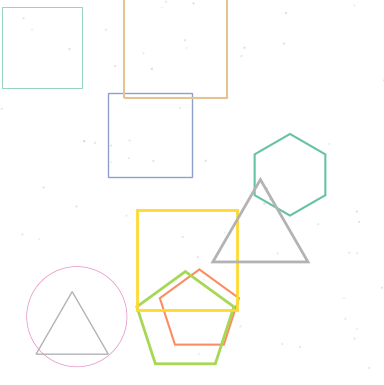[{"shape": "hexagon", "thickness": 1.5, "radius": 0.53, "center": [0.753, 0.546]}, {"shape": "square", "thickness": 0.5, "radius": 0.52, "center": [0.109, 0.876]}, {"shape": "pentagon", "thickness": 1.5, "radius": 0.54, "center": [0.518, 0.192]}, {"shape": "square", "thickness": 1, "radius": 0.54, "center": [0.39, 0.649]}, {"shape": "circle", "thickness": 0.5, "radius": 0.65, "center": [0.2, 0.177]}, {"shape": "pentagon", "thickness": 2, "radius": 0.66, "center": [0.481, 0.162]}, {"shape": "square", "thickness": 2, "radius": 0.65, "center": [0.486, 0.325]}, {"shape": "square", "thickness": 1.5, "radius": 0.67, "center": [0.457, 0.879]}, {"shape": "triangle", "thickness": 1, "radius": 0.54, "center": [0.188, 0.134]}, {"shape": "triangle", "thickness": 2, "radius": 0.71, "center": [0.676, 0.391]}]